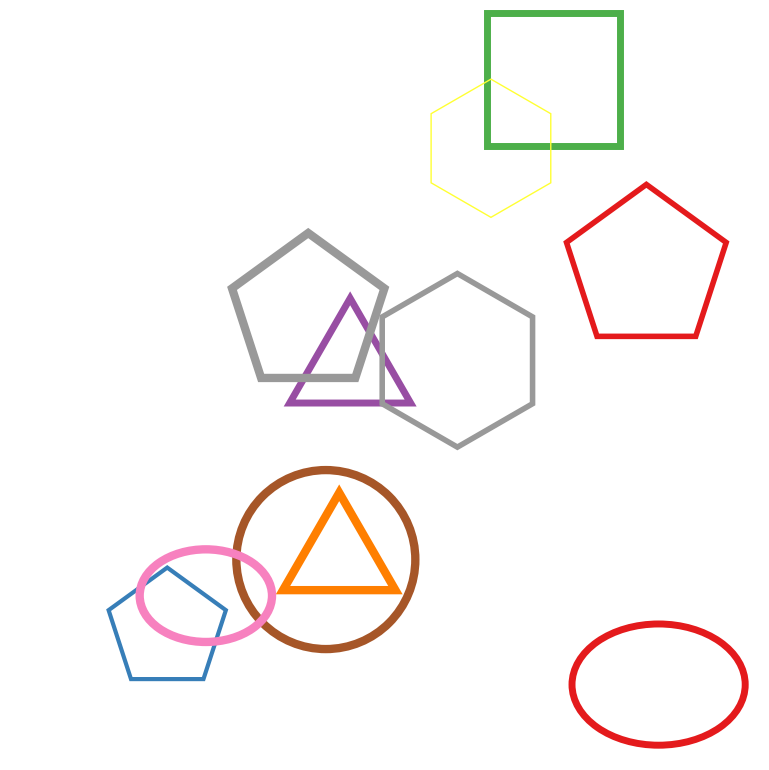[{"shape": "pentagon", "thickness": 2, "radius": 0.55, "center": [0.839, 0.651]}, {"shape": "oval", "thickness": 2.5, "radius": 0.56, "center": [0.855, 0.111]}, {"shape": "pentagon", "thickness": 1.5, "radius": 0.4, "center": [0.217, 0.183]}, {"shape": "square", "thickness": 2.5, "radius": 0.43, "center": [0.719, 0.897]}, {"shape": "triangle", "thickness": 2.5, "radius": 0.45, "center": [0.455, 0.522]}, {"shape": "triangle", "thickness": 3, "radius": 0.42, "center": [0.441, 0.276]}, {"shape": "hexagon", "thickness": 0.5, "radius": 0.45, "center": [0.638, 0.807]}, {"shape": "circle", "thickness": 3, "radius": 0.58, "center": [0.423, 0.273]}, {"shape": "oval", "thickness": 3, "radius": 0.43, "center": [0.267, 0.226]}, {"shape": "hexagon", "thickness": 2, "radius": 0.56, "center": [0.594, 0.532]}, {"shape": "pentagon", "thickness": 3, "radius": 0.52, "center": [0.4, 0.593]}]